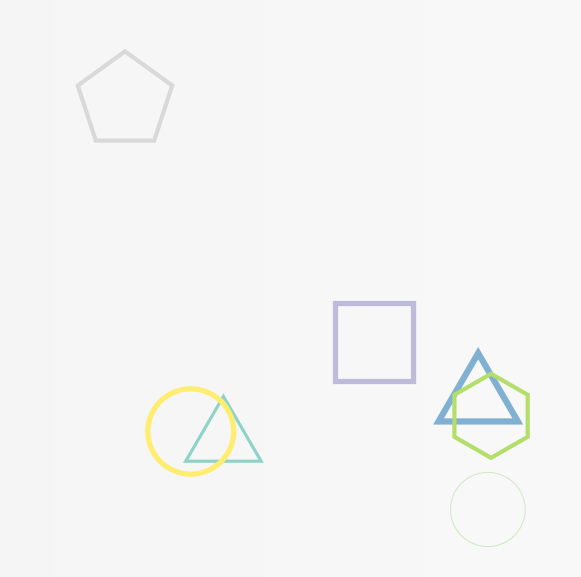[{"shape": "triangle", "thickness": 1.5, "radius": 0.37, "center": [0.384, 0.238]}, {"shape": "square", "thickness": 2.5, "radius": 0.34, "center": [0.644, 0.408]}, {"shape": "triangle", "thickness": 3, "radius": 0.39, "center": [0.823, 0.309]}, {"shape": "hexagon", "thickness": 2, "radius": 0.36, "center": [0.845, 0.279]}, {"shape": "pentagon", "thickness": 2, "radius": 0.43, "center": [0.215, 0.825]}, {"shape": "circle", "thickness": 0.5, "radius": 0.32, "center": [0.839, 0.117]}, {"shape": "circle", "thickness": 2.5, "radius": 0.37, "center": [0.328, 0.252]}]